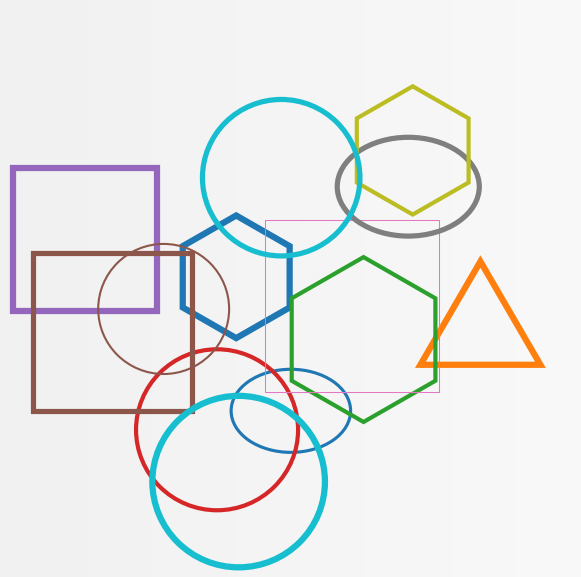[{"shape": "oval", "thickness": 1.5, "radius": 0.51, "center": [0.5, 0.288]}, {"shape": "hexagon", "thickness": 3, "radius": 0.53, "center": [0.406, 0.52]}, {"shape": "triangle", "thickness": 3, "radius": 0.6, "center": [0.827, 0.427]}, {"shape": "hexagon", "thickness": 2, "radius": 0.71, "center": [0.625, 0.411]}, {"shape": "circle", "thickness": 2, "radius": 0.7, "center": [0.373, 0.255]}, {"shape": "square", "thickness": 3, "radius": 0.62, "center": [0.147, 0.585]}, {"shape": "circle", "thickness": 1, "radius": 0.56, "center": [0.282, 0.464]}, {"shape": "square", "thickness": 2.5, "radius": 0.68, "center": [0.194, 0.424]}, {"shape": "square", "thickness": 0.5, "radius": 0.75, "center": [0.606, 0.469]}, {"shape": "oval", "thickness": 2.5, "radius": 0.61, "center": [0.702, 0.676]}, {"shape": "hexagon", "thickness": 2, "radius": 0.56, "center": [0.71, 0.739]}, {"shape": "circle", "thickness": 3, "radius": 0.74, "center": [0.411, 0.165]}, {"shape": "circle", "thickness": 2.5, "radius": 0.68, "center": [0.484, 0.691]}]